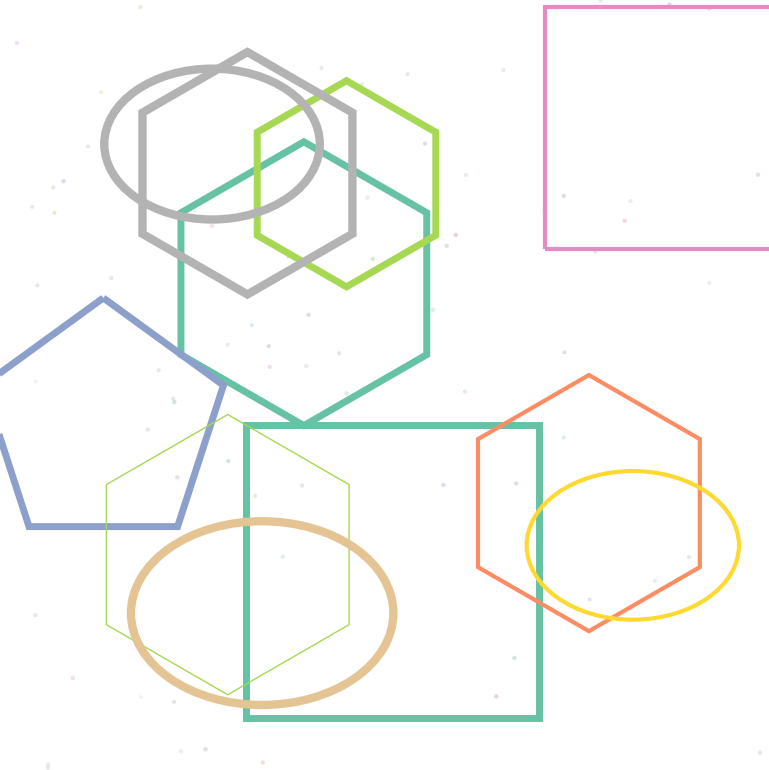[{"shape": "square", "thickness": 2.5, "radius": 0.95, "center": [0.509, 0.258]}, {"shape": "hexagon", "thickness": 2.5, "radius": 0.92, "center": [0.395, 0.632]}, {"shape": "hexagon", "thickness": 1.5, "radius": 0.83, "center": [0.765, 0.347]}, {"shape": "pentagon", "thickness": 2.5, "radius": 0.82, "center": [0.134, 0.449]}, {"shape": "square", "thickness": 1.5, "radius": 0.79, "center": [0.865, 0.833]}, {"shape": "hexagon", "thickness": 0.5, "radius": 0.91, "center": [0.296, 0.28]}, {"shape": "hexagon", "thickness": 2.5, "radius": 0.67, "center": [0.45, 0.761]}, {"shape": "oval", "thickness": 1.5, "radius": 0.69, "center": [0.822, 0.292]}, {"shape": "oval", "thickness": 3, "radius": 0.85, "center": [0.34, 0.204]}, {"shape": "oval", "thickness": 3, "radius": 0.7, "center": [0.275, 0.813]}, {"shape": "hexagon", "thickness": 3, "radius": 0.79, "center": [0.321, 0.775]}]